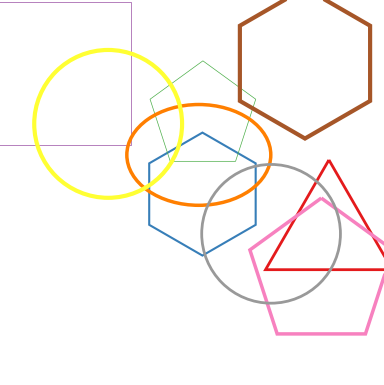[{"shape": "triangle", "thickness": 2, "radius": 0.95, "center": [0.854, 0.395]}, {"shape": "hexagon", "thickness": 1.5, "radius": 0.8, "center": [0.526, 0.496]}, {"shape": "pentagon", "thickness": 0.5, "radius": 0.72, "center": [0.527, 0.698]}, {"shape": "square", "thickness": 0.5, "radius": 0.93, "center": [0.154, 0.81]}, {"shape": "oval", "thickness": 2.5, "radius": 0.93, "center": [0.516, 0.598]}, {"shape": "circle", "thickness": 3, "radius": 0.96, "center": [0.281, 0.678]}, {"shape": "hexagon", "thickness": 3, "radius": 0.98, "center": [0.792, 0.836]}, {"shape": "pentagon", "thickness": 2.5, "radius": 0.98, "center": [0.835, 0.291]}, {"shape": "circle", "thickness": 2, "radius": 0.9, "center": [0.704, 0.393]}]